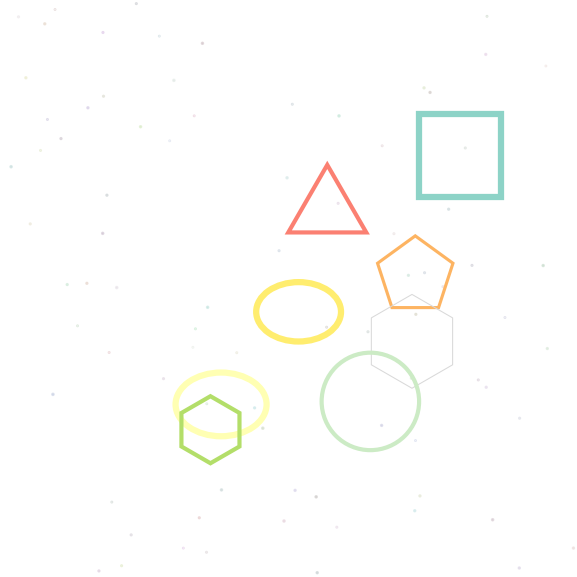[{"shape": "square", "thickness": 3, "radius": 0.36, "center": [0.796, 0.73]}, {"shape": "oval", "thickness": 3, "radius": 0.39, "center": [0.383, 0.299]}, {"shape": "triangle", "thickness": 2, "radius": 0.39, "center": [0.567, 0.636]}, {"shape": "pentagon", "thickness": 1.5, "radius": 0.34, "center": [0.719, 0.522]}, {"shape": "hexagon", "thickness": 2, "radius": 0.29, "center": [0.364, 0.255]}, {"shape": "hexagon", "thickness": 0.5, "radius": 0.41, "center": [0.713, 0.408]}, {"shape": "circle", "thickness": 2, "radius": 0.42, "center": [0.641, 0.304]}, {"shape": "oval", "thickness": 3, "radius": 0.37, "center": [0.517, 0.459]}]